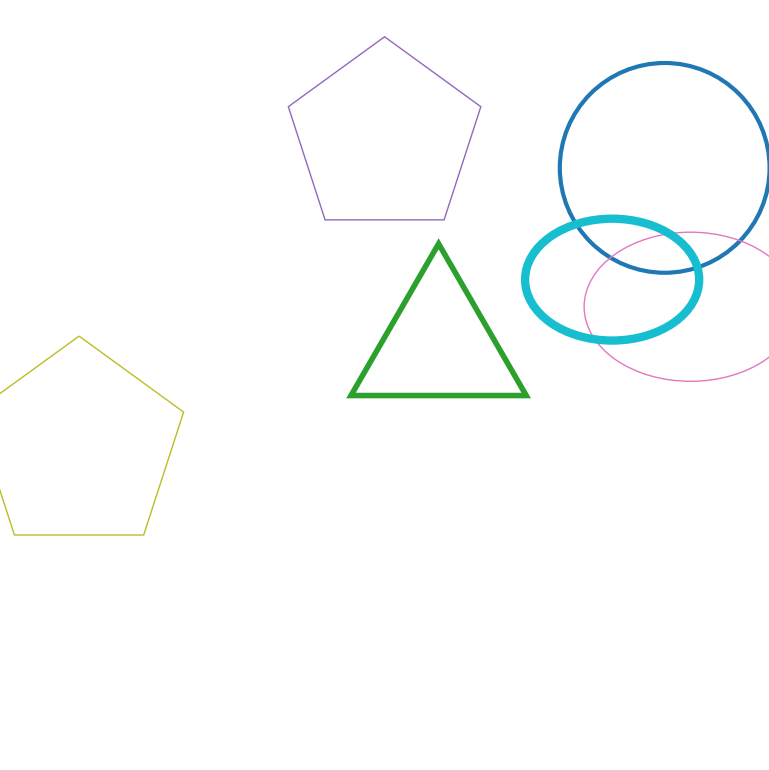[{"shape": "circle", "thickness": 1.5, "radius": 0.68, "center": [0.863, 0.782]}, {"shape": "triangle", "thickness": 2, "radius": 0.66, "center": [0.57, 0.552]}, {"shape": "pentagon", "thickness": 0.5, "radius": 0.66, "center": [0.499, 0.821]}, {"shape": "oval", "thickness": 0.5, "radius": 0.69, "center": [0.897, 0.602]}, {"shape": "pentagon", "thickness": 0.5, "radius": 0.71, "center": [0.103, 0.421]}, {"shape": "oval", "thickness": 3, "radius": 0.57, "center": [0.795, 0.637]}]